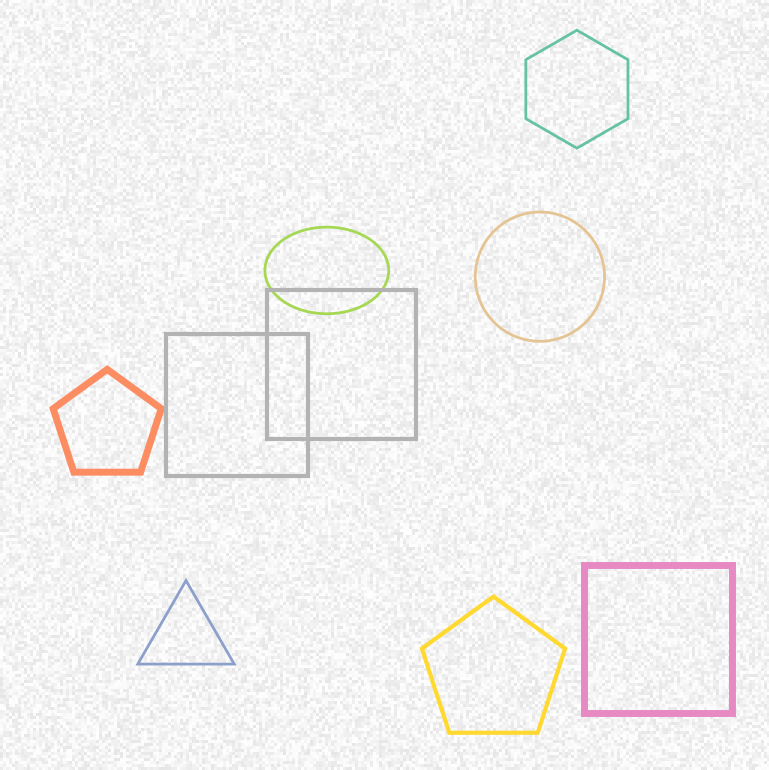[{"shape": "hexagon", "thickness": 1, "radius": 0.38, "center": [0.749, 0.884]}, {"shape": "pentagon", "thickness": 2.5, "radius": 0.37, "center": [0.139, 0.446]}, {"shape": "triangle", "thickness": 1, "radius": 0.36, "center": [0.242, 0.174]}, {"shape": "square", "thickness": 2.5, "radius": 0.48, "center": [0.854, 0.17]}, {"shape": "oval", "thickness": 1, "radius": 0.4, "center": [0.424, 0.649]}, {"shape": "pentagon", "thickness": 1.5, "radius": 0.49, "center": [0.641, 0.127]}, {"shape": "circle", "thickness": 1, "radius": 0.42, "center": [0.701, 0.641]}, {"shape": "square", "thickness": 1.5, "radius": 0.46, "center": [0.308, 0.474]}, {"shape": "square", "thickness": 1.5, "radius": 0.48, "center": [0.444, 0.527]}]